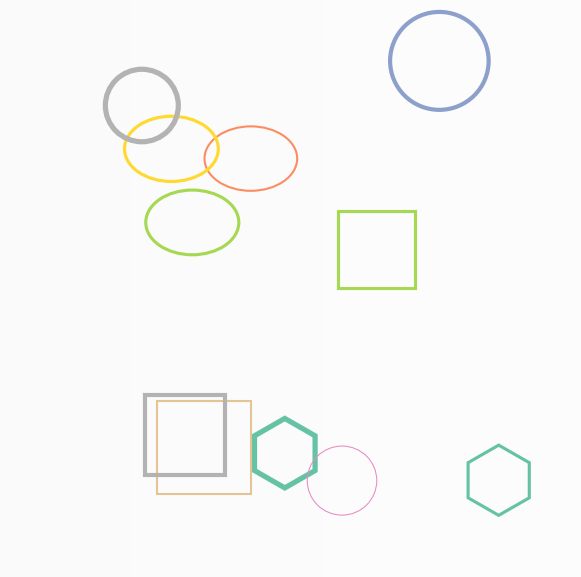[{"shape": "hexagon", "thickness": 2.5, "radius": 0.3, "center": [0.49, 0.214]}, {"shape": "hexagon", "thickness": 1.5, "radius": 0.3, "center": [0.858, 0.168]}, {"shape": "oval", "thickness": 1, "radius": 0.4, "center": [0.432, 0.725]}, {"shape": "circle", "thickness": 2, "radius": 0.42, "center": [0.756, 0.894]}, {"shape": "circle", "thickness": 0.5, "radius": 0.3, "center": [0.588, 0.167]}, {"shape": "square", "thickness": 1.5, "radius": 0.33, "center": [0.648, 0.567]}, {"shape": "oval", "thickness": 1.5, "radius": 0.4, "center": [0.331, 0.614]}, {"shape": "oval", "thickness": 1.5, "radius": 0.4, "center": [0.295, 0.741]}, {"shape": "square", "thickness": 1, "radius": 0.4, "center": [0.351, 0.224]}, {"shape": "circle", "thickness": 2.5, "radius": 0.31, "center": [0.244, 0.816]}, {"shape": "square", "thickness": 2, "radius": 0.35, "center": [0.318, 0.246]}]